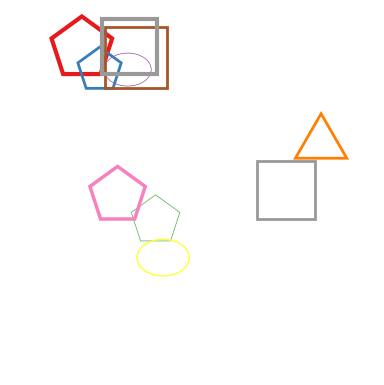[{"shape": "pentagon", "thickness": 3, "radius": 0.41, "center": [0.213, 0.875]}, {"shape": "pentagon", "thickness": 2, "radius": 0.3, "center": [0.259, 0.818]}, {"shape": "pentagon", "thickness": 0.5, "radius": 0.33, "center": [0.404, 0.428]}, {"shape": "oval", "thickness": 0.5, "radius": 0.31, "center": [0.332, 0.819]}, {"shape": "triangle", "thickness": 2, "radius": 0.39, "center": [0.834, 0.628]}, {"shape": "oval", "thickness": 1, "radius": 0.34, "center": [0.424, 0.331]}, {"shape": "square", "thickness": 2, "radius": 0.4, "center": [0.353, 0.851]}, {"shape": "pentagon", "thickness": 2.5, "radius": 0.38, "center": [0.305, 0.492]}, {"shape": "square", "thickness": 3, "radius": 0.36, "center": [0.336, 0.878]}, {"shape": "square", "thickness": 2, "radius": 0.38, "center": [0.742, 0.506]}]